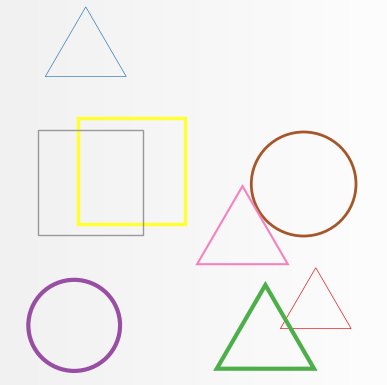[{"shape": "triangle", "thickness": 0.5, "radius": 0.53, "center": [0.815, 0.199]}, {"shape": "triangle", "thickness": 0.5, "radius": 0.6, "center": [0.221, 0.861]}, {"shape": "triangle", "thickness": 3, "radius": 0.72, "center": [0.685, 0.115]}, {"shape": "circle", "thickness": 3, "radius": 0.59, "center": [0.191, 0.155]}, {"shape": "square", "thickness": 2.5, "radius": 0.68, "center": [0.339, 0.556]}, {"shape": "circle", "thickness": 2, "radius": 0.68, "center": [0.784, 0.522]}, {"shape": "triangle", "thickness": 1.5, "radius": 0.68, "center": [0.626, 0.381]}, {"shape": "square", "thickness": 1, "radius": 0.68, "center": [0.233, 0.527]}]